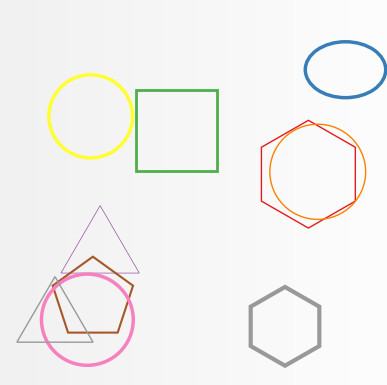[{"shape": "hexagon", "thickness": 1, "radius": 0.7, "center": [0.796, 0.548]}, {"shape": "oval", "thickness": 2.5, "radius": 0.52, "center": [0.892, 0.819]}, {"shape": "square", "thickness": 2, "radius": 0.52, "center": [0.454, 0.661]}, {"shape": "triangle", "thickness": 0.5, "radius": 0.58, "center": [0.258, 0.349]}, {"shape": "circle", "thickness": 1, "radius": 0.62, "center": [0.82, 0.554]}, {"shape": "circle", "thickness": 2.5, "radius": 0.54, "center": [0.234, 0.698]}, {"shape": "pentagon", "thickness": 1.5, "radius": 0.54, "center": [0.24, 0.224]}, {"shape": "circle", "thickness": 2.5, "radius": 0.59, "center": [0.225, 0.17]}, {"shape": "hexagon", "thickness": 3, "radius": 0.51, "center": [0.736, 0.152]}, {"shape": "triangle", "thickness": 1, "radius": 0.57, "center": [0.142, 0.168]}]